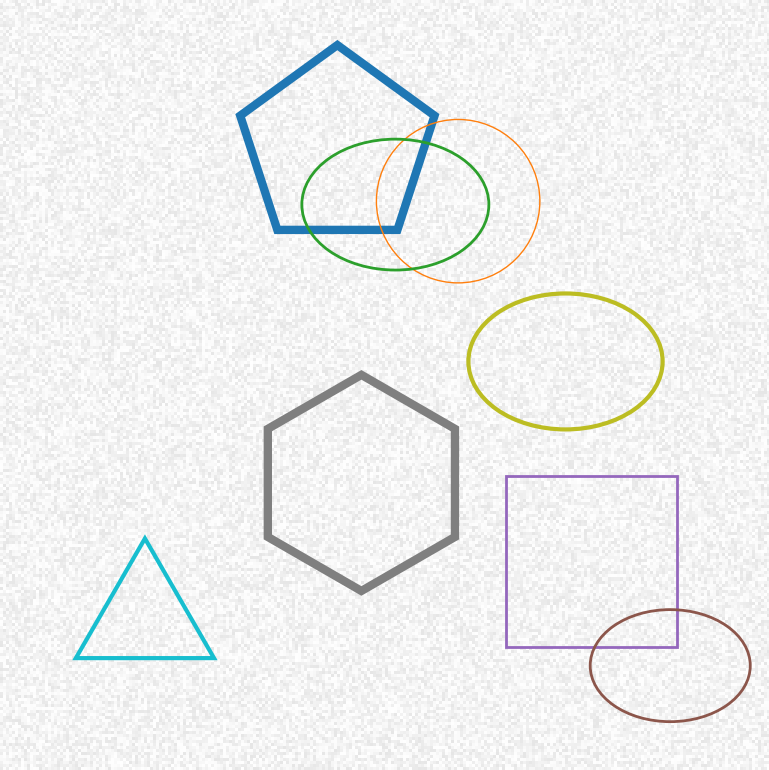[{"shape": "pentagon", "thickness": 3, "radius": 0.66, "center": [0.438, 0.809]}, {"shape": "circle", "thickness": 0.5, "radius": 0.53, "center": [0.595, 0.739]}, {"shape": "oval", "thickness": 1, "radius": 0.61, "center": [0.513, 0.734]}, {"shape": "square", "thickness": 1, "radius": 0.55, "center": [0.768, 0.271]}, {"shape": "oval", "thickness": 1, "radius": 0.52, "center": [0.87, 0.136]}, {"shape": "hexagon", "thickness": 3, "radius": 0.7, "center": [0.469, 0.373]}, {"shape": "oval", "thickness": 1.5, "radius": 0.63, "center": [0.734, 0.531]}, {"shape": "triangle", "thickness": 1.5, "radius": 0.52, "center": [0.188, 0.197]}]